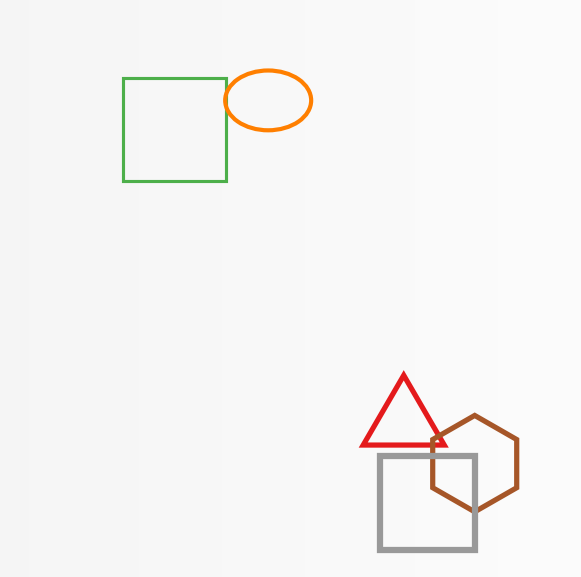[{"shape": "triangle", "thickness": 2.5, "radius": 0.4, "center": [0.695, 0.269]}, {"shape": "square", "thickness": 1.5, "radius": 0.44, "center": [0.3, 0.775]}, {"shape": "oval", "thickness": 2, "radius": 0.37, "center": [0.461, 0.825]}, {"shape": "hexagon", "thickness": 2.5, "radius": 0.42, "center": [0.817, 0.196]}, {"shape": "square", "thickness": 3, "radius": 0.41, "center": [0.736, 0.128]}]